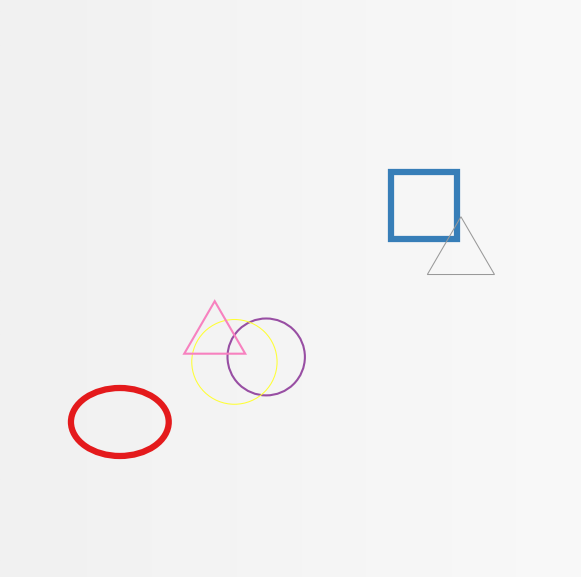[{"shape": "oval", "thickness": 3, "radius": 0.42, "center": [0.206, 0.268]}, {"shape": "square", "thickness": 3, "radius": 0.29, "center": [0.729, 0.643]}, {"shape": "circle", "thickness": 1, "radius": 0.33, "center": [0.458, 0.381]}, {"shape": "circle", "thickness": 0.5, "radius": 0.37, "center": [0.403, 0.372]}, {"shape": "triangle", "thickness": 1, "radius": 0.3, "center": [0.369, 0.417]}, {"shape": "triangle", "thickness": 0.5, "radius": 0.33, "center": [0.793, 0.557]}]